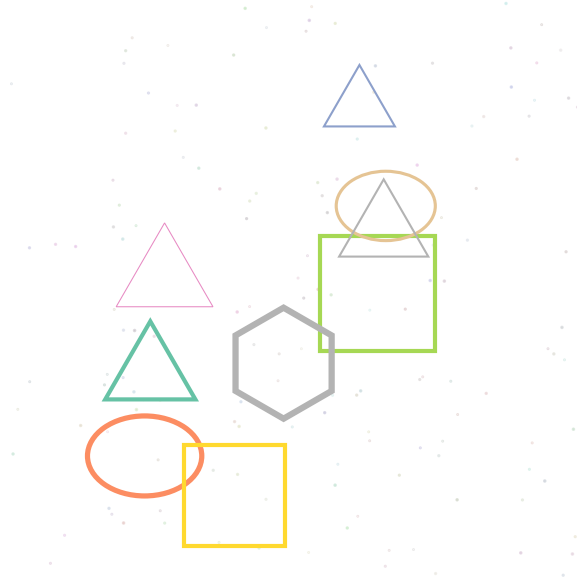[{"shape": "triangle", "thickness": 2, "radius": 0.45, "center": [0.26, 0.353]}, {"shape": "oval", "thickness": 2.5, "radius": 0.49, "center": [0.25, 0.21]}, {"shape": "triangle", "thickness": 1, "radius": 0.35, "center": [0.622, 0.816]}, {"shape": "triangle", "thickness": 0.5, "radius": 0.48, "center": [0.285, 0.516]}, {"shape": "square", "thickness": 2, "radius": 0.5, "center": [0.653, 0.491]}, {"shape": "square", "thickness": 2, "radius": 0.44, "center": [0.406, 0.141]}, {"shape": "oval", "thickness": 1.5, "radius": 0.43, "center": [0.668, 0.643]}, {"shape": "triangle", "thickness": 1, "radius": 0.45, "center": [0.664, 0.599]}, {"shape": "hexagon", "thickness": 3, "radius": 0.48, "center": [0.491, 0.37]}]